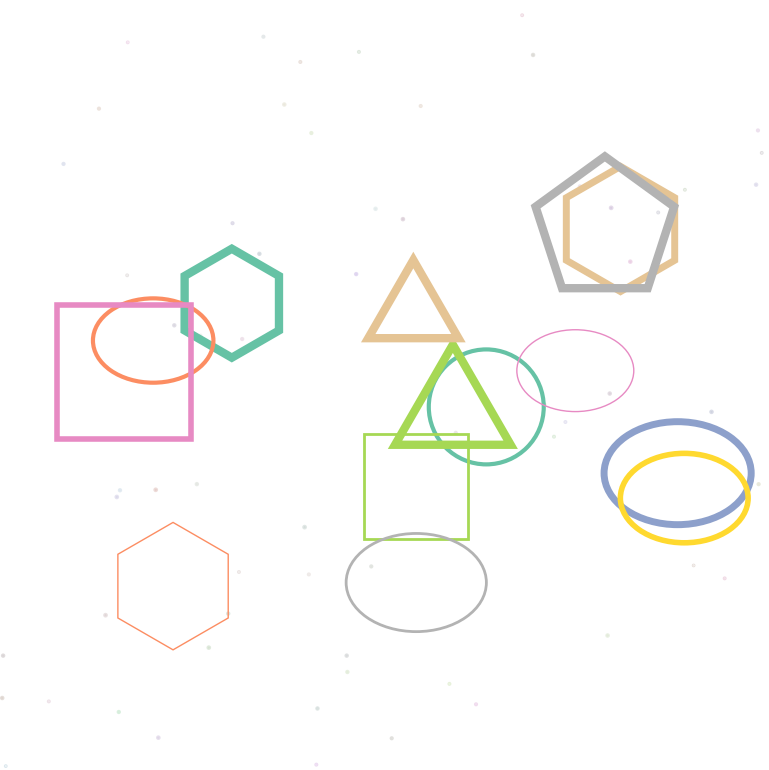[{"shape": "circle", "thickness": 1.5, "radius": 0.37, "center": [0.632, 0.472]}, {"shape": "hexagon", "thickness": 3, "radius": 0.35, "center": [0.301, 0.606]}, {"shape": "oval", "thickness": 1.5, "radius": 0.39, "center": [0.199, 0.558]}, {"shape": "hexagon", "thickness": 0.5, "radius": 0.41, "center": [0.225, 0.239]}, {"shape": "oval", "thickness": 2.5, "radius": 0.48, "center": [0.88, 0.385]}, {"shape": "oval", "thickness": 0.5, "radius": 0.38, "center": [0.747, 0.519]}, {"shape": "square", "thickness": 2, "radius": 0.44, "center": [0.161, 0.517]}, {"shape": "triangle", "thickness": 3, "radius": 0.43, "center": [0.588, 0.466]}, {"shape": "square", "thickness": 1, "radius": 0.34, "center": [0.541, 0.368]}, {"shape": "oval", "thickness": 2, "radius": 0.41, "center": [0.889, 0.353]}, {"shape": "hexagon", "thickness": 2.5, "radius": 0.41, "center": [0.806, 0.703]}, {"shape": "triangle", "thickness": 3, "radius": 0.34, "center": [0.537, 0.595]}, {"shape": "pentagon", "thickness": 3, "radius": 0.47, "center": [0.786, 0.702]}, {"shape": "oval", "thickness": 1, "radius": 0.46, "center": [0.541, 0.243]}]